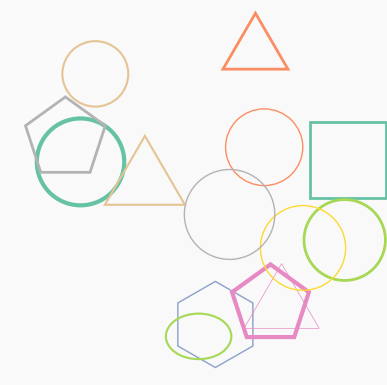[{"shape": "circle", "thickness": 3, "radius": 0.56, "center": [0.208, 0.58]}, {"shape": "square", "thickness": 2, "radius": 0.49, "center": [0.898, 0.584]}, {"shape": "triangle", "thickness": 2, "radius": 0.48, "center": [0.659, 0.869]}, {"shape": "circle", "thickness": 1, "radius": 0.5, "center": [0.682, 0.618]}, {"shape": "hexagon", "thickness": 1, "radius": 0.56, "center": [0.556, 0.157]}, {"shape": "pentagon", "thickness": 3, "radius": 0.52, "center": [0.698, 0.209]}, {"shape": "triangle", "thickness": 0.5, "radius": 0.56, "center": [0.727, 0.203]}, {"shape": "oval", "thickness": 1.5, "radius": 0.42, "center": [0.513, 0.126]}, {"shape": "circle", "thickness": 2, "radius": 0.53, "center": [0.89, 0.377]}, {"shape": "circle", "thickness": 1, "radius": 0.55, "center": [0.782, 0.356]}, {"shape": "triangle", "thickness": 1.5, "radius": 0.6, "center": [0.374, 0.528]}, {"shape": "circle", "thickness": 1.5, "radius": 0.43, "center": [0.246, 0.808]}, {"shape": "pentagon", "thickness": 2, "radius": 0.54, "center": [0.169, 0.64]}, {"shape": "circle", "thickness": 1, "radius": 0.58, "center": [0.592, 0.443]}]